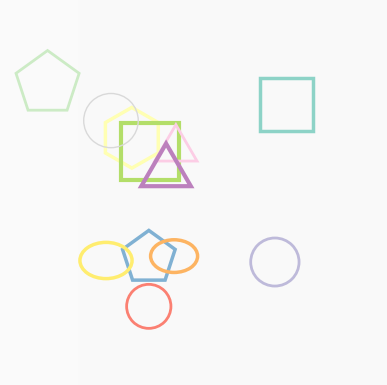[{"shape": "square", "thickness": 2.5, "radius": 0.34, "center": [0.74, 0.729]}, {"shape": "hexagon", "thickness": 2.5, "radius": 0.39, "center": [0.34, 0.642]}, {"shape": "circle", "thickness": 2, "radius": 0.31, "center": [0.709, 0.319]}, {"shape": "circle", "thickness": 2, "radius": 0.29, "center": [0.384, 0.204]}, {"shape": "pentagon", "thickness": 2.5, "radius": 0.36, "center": [0.384, 0.33]}, {"shape": "oval", "thickness": 2.5, "radius": 0.3, "center": [0.449, 0.335]}, {"shape": "square", "thickness": 3, "radius": 0.37, "center": [0.388, 0.606]}, {"shape": "triangle", "thickness": 2, "radius": 0.31, "center": [0.454, 0.613]}, {"shape": "circle", "thickness": 1, "radius": 0.35, "center": [0.286, 0.687]}, {"shape": "triangle", "thickness": 3, "radius": 0.37, "center": [0.429, 0.553]}, {"shape": "pentagon", "thickness": 2, "radius": 0.43, "center": [0.123, 0.783]}, {"shape": "oval", "thickness": 2.5, "radius": 0.34, "center": [0.274, 0.323]}]